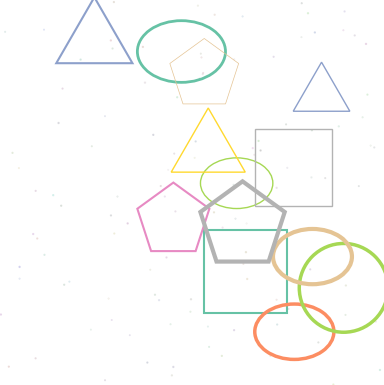[{"shape": "oval", "thickness": 2, "radius": 0.57, "center": [0.471, 0.866]}, {"shape": "square", "thickness": 1.5, "radius": 0.54, "center": [0.637, 0.296]}, {"shape": "oval", "thickness": 2.5, "radius": 0.51, "center": [0.764, 0.138]}, {"shape": "triangle", "thickness": 1.5, "radius": 0.57, "center": [0.245, 0.893]}, {"shape": "triangle", "thickness": 1, "radius": 0.42, "center": [0.835, 0.754]}, {"shape": "pentagon", "thickness": 1.5, "radius": 0.49, "center": [0.45, 0.427]}, {"shape": "circle", "thickness": 2.5, "radius": 0.58, "center": [0.893, 0.252]}, {"shape": "oval", "thickness": 1, "radius": 0.47, "center": [0.615, 0.524]}, {"shape": "triangle", "thickness": 1, "radius": 0.56, "center": [0.541, 0.608]}, {"shape": "oval", "thickness": 3, "radius": 0.51, "center": [0.812, 0.334]}, {"shape": "pentagon", "thickness": 0.5, "radius": 0.47, "center": [0.53, 0.806]}, {"shape": "square", "thickness": 1, "radius": 0.5, "center": [0.761, 0.564]}, {"shape": "pentagon", "thickness": 3, "radius": 0.58, "center": [0.63, 0.414]}]